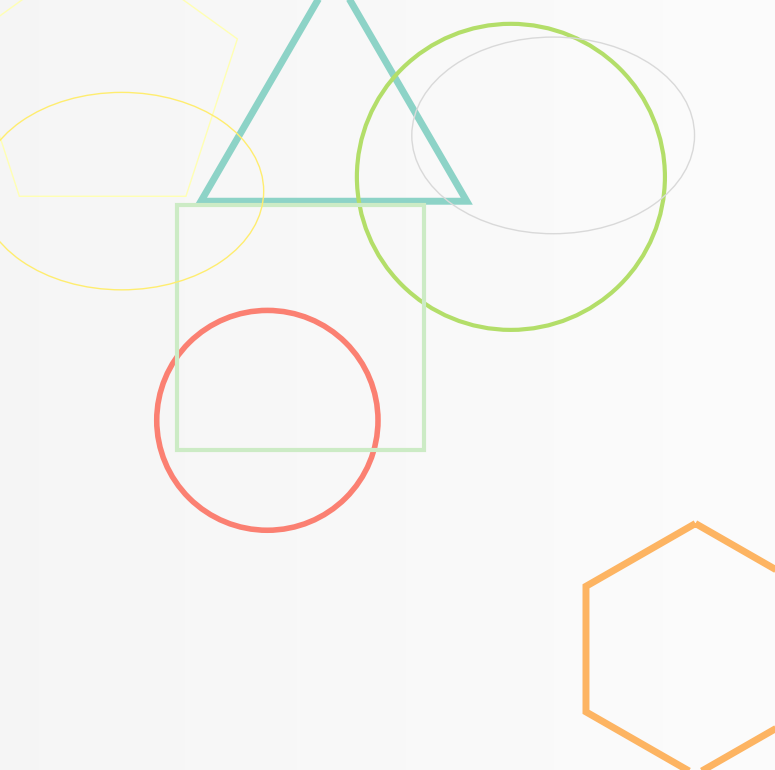[{"shape": "triangle", "thickness": 2.5, "radius": 0.99, "center": [0.431, 0.838]}, {"shape": "pentagon", "thickness": 0.5, "radius": 0.91, "center": [0.132, 0.893]}, {"shape": "circle", "thickness": 2, "radius": 0.71, "center": [0.345, 0.454]}, {"shape": "hexagon", "thickness": 2.5, "radius": 0.82, "center": [0.897, 0.157]}, {"shape": "circle", "thickness": 1.5, "radius": 0.99, "center": [0.659, 0.77]}, {"shape": "oval", "thickness": 0.5, "radius": 0.91, "center": [0.714, 0.824]}, {"shape": "square", "thickness": 1.5, "radius": 0.8, "center": [0.388, 0.575]}, {"shape": "oval", "thickness": 0.5, "radius": 0.92, "center": [0.157, 0.752]}]